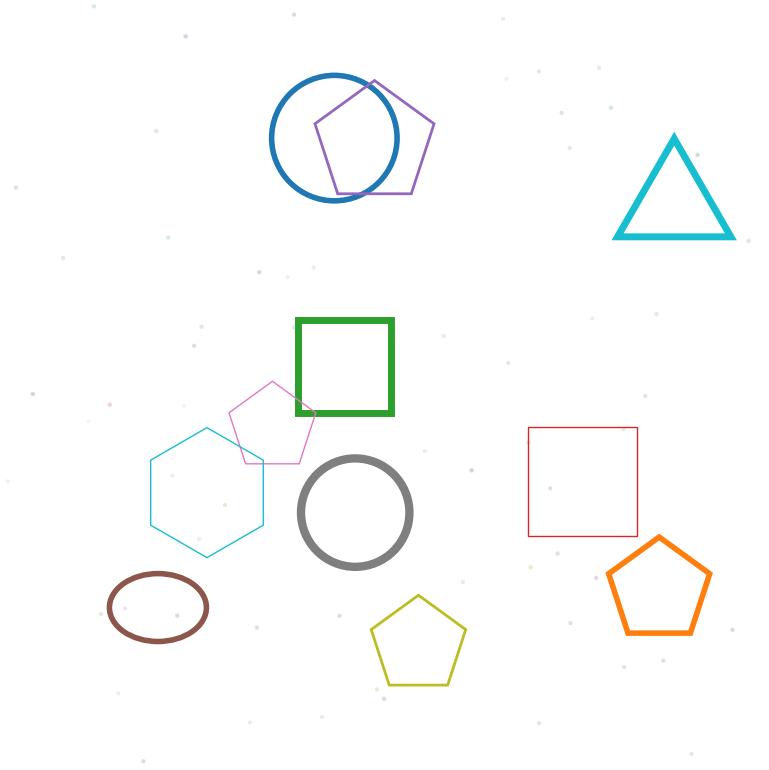[{"shape": "circle", "thickness": 2, "radius": 0.41, "center": [0.434, 0.821]}, {"shape": "pentagon", "thickness": 2, "radius": 0.34, "center": [0.856, 0.234]}, {"shape": "square", "thickness": 2.5, "radius": 0.3, "center": [0.447, 0.524]}, {"shape": "square", "thickness": 0.5, "radius": 0.35, "center": [0.756, 0.375]}, {"shape": "pentagon", "thickness": 1, "radius": 0.41, "center": [0.486, 0.814]}, {"shape": "oval", "thickness": 2, "radius": 0.31, "center": [0.205, 0.211]}, {"shape": "pentagon", "thickness": 0.5, "radius": 0.3, "center": [0.354, 0.446]}, {"shape": "circle", "thickness": 3, "radius": 0.35, "center": [0.461, 0.334]}, {"shape": "pentagon", "thickness": 1, "radius": 0.32, "center": [0.543, 0.162]}, {"shape": "hexagon", "thickness": 0.5, "radius": 0.42, "center": [0.269, 0.36]}, {"shape": "triangle", "thickness": 2.5, "radius": 0.42, "center": [0.876, 0.735]}]